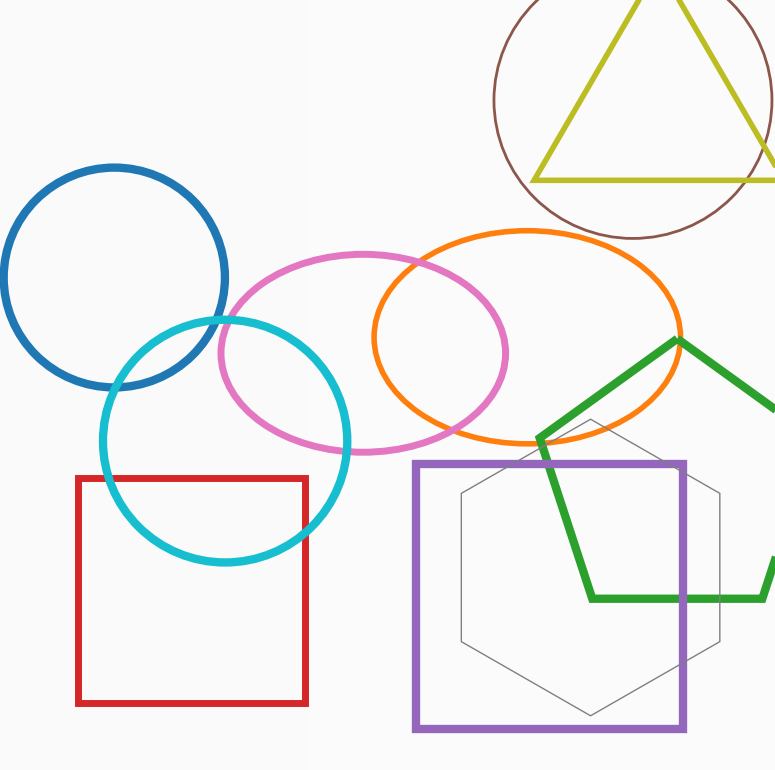[{"shape": "circle", "thickness": 3, "radius": 0.71, "center": [0.147, 0.64]}, {"shape": "oval", "thickness": 2, "radius": 0.99, "center": [0.68, 0.562]}, {"shape": "pentagon", "thickness": 3, "radius": 0.93, "center": [0.874, 0.373]}, {"shape": "square", "thickness": 2.5, "radius": 0.73, "center": [0.247, 0.233]}, {"shape": "square", "thickness": 3, "radius": 0.86, "center": [0.709, 0.225]}, {"shape": "circle", "thickness": 1, "radius": 0.9, "center": [0.817, 0.87]}, {"shape": "oval", "thickness": 2.5, "radius": 0.92, "center": [0.469, 0.541]}, {"shape": "hexagon", "thickness": 0.5, "radius": 0.96, "center": [0.762, 0.263]}, {"shape": "triangle", "thickness": 2, "radius": 0.93, "center": [0.85, 0.859]}, {"shape": "circle", "thickness": 3, "radius": 0.79, "center": [0.29, 0.427]}]